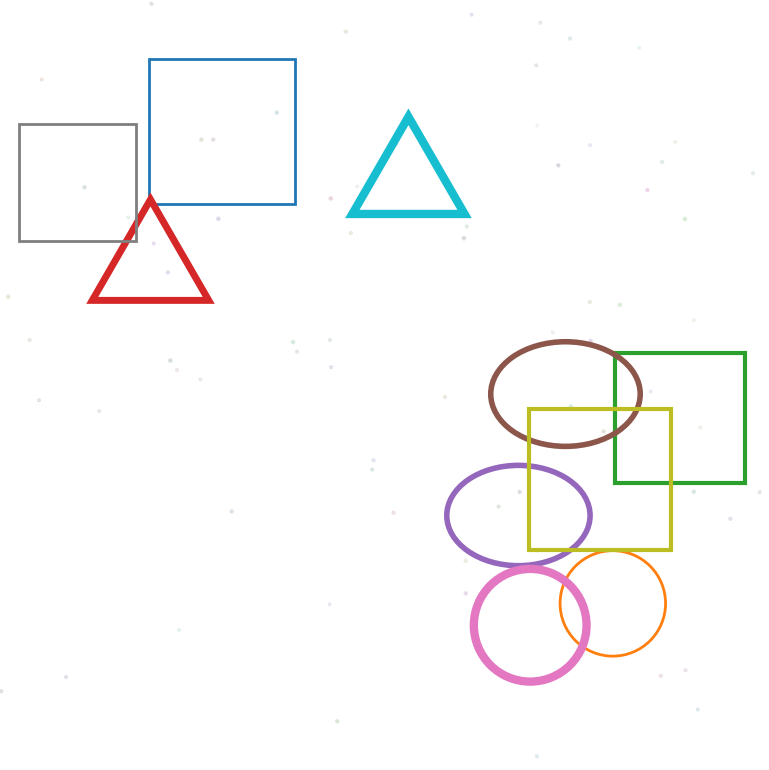[{"shape": "square", "thickness": 1, "radius": 0.47, "center": [0.289, 0.829]}, {"shape": "circle", "thickness": 1, "radius": 0.34, "center": [0.796, 0.216]}, {"shape": "square", "thickness": 1.5, "radius": 0.42, "center": [0.883, 0.457]}, {"shape": "triangle", "thickness": 2.5, "radius": 0.44, "center": [0.195, 0.654]}, {"shape": "oval", "thickness": 2, "radius": 0.47, "center": [0.673, 0.33]}, {"shape": "oval", "thickness": 2, "radius": 0.49, "center": [0.734, 0.488]}, {"shape": "circle", "thickness": 3, "radius": 0.37, "center": [0.689, 0.188]}, {"shape": "square", "thickness": 1, "radius": 0.38, "center": [0.101, 0.763]}, {"shape": "square", "thickness": 1.5, "radius": 0.46, "center": [0.779, 0.377]}, {"shape": "triangle", "thickness": 3, "radius": 0.42, "center": [0.53, 0.764]}]